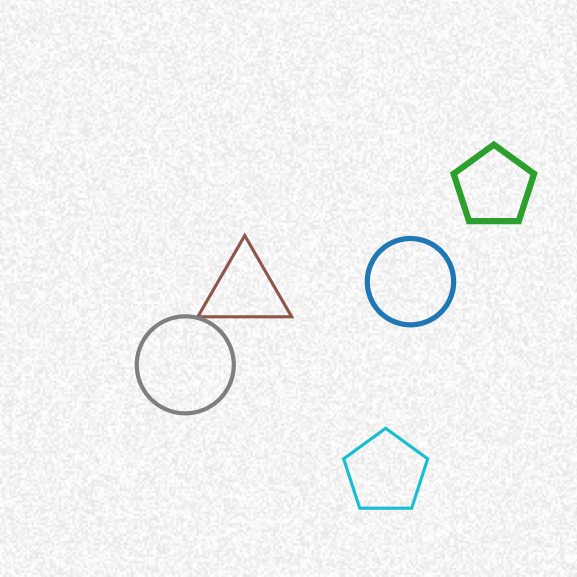[{"shape": "circle", "thickness": 2.5, "radius": 0.37, "center": [0.711, 0.511]}, {"shape": "pentagon", "thickness": 3, "radius": 0.37, "center": [0.855, 0.675]}, {"shape": "triangle", "thickness": 1.5, "radius": 0.47, "center": [0.424, 0.497]}, {"shape": "circle", "thickness": 2, "radius": 0.42, "center": [0.321, 0.367]}, {"shape": "pentagon", "thickness": 1.5, "radius": 0.38, "center": [0.668, 0.181]}]